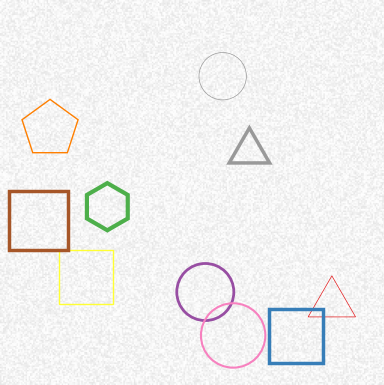[{"shape": "triangle", "thickness": 0.5, "radius": 0.36, "center": [0.862, 0.212]}, {"shape": "square", "thickness": 2.5, "radius": 0.35, "center": [0.769, 0.127]}, {"shape": "hexagon", "thickness": 3, "radius": 0.31, "center": [0.279, 0.463]}, {"shape": "circle", "thickness": 2, "radius": 0.37, "center": [0.533, 0.242]}, {"shape": "pentagon", "thickness": 1, "radius": 0.38, "center": [0.13, 0.665]}, {"shape": "square", "thickness": 1, "radius": 0.35, "center": [0.223, 0.281]}, {"shape": "square", "thickness": 2.5, "radius": 0.38, "center": [0.101, 0.427]}, {"shape": "circle", "thickness": 1.5, "radius": 0.42, "center": [0.606, 0.129]}, {"shape": "circle", "thickness": 0.5, "radius": 0.31, "center": [0.578, 0.802]}, {"shape": "triangle", "thickness": 2.5, "radius": 0.3, "center": [0.648, 0.607]}]